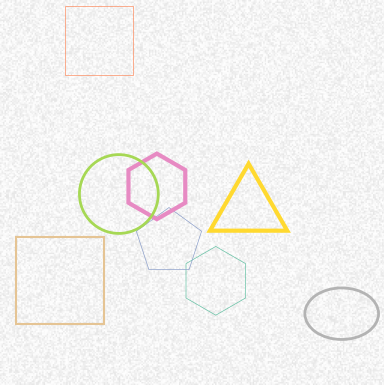[{"shape": "hexagon", "thickness": 0.5, "radius": 0.45, "center": [0.56, 0.271]}, {"shape": "square", "thickness": 0.5, "radius": 0.45, "center": [0.257, 0.895]}, {"shape": "pentagon", "thickness": 0.5, "radius": 0.45, "center": [0.439, 0.372]}, {"shape": "hexagon", "thickness": 3, "radius": 0.43, "center": [0.407, 0.516]}, {"shape": "circle", "thickness": 2, "radius": 0.51, "center": [0.309, 0.496]}, {"shape": "triangle", "thickness": 3, "radius": 0.58, "center": [0.646, 0.459]}, {"shape": "square", "thickness": 1.5, "radius": 0.57, "center": [0.155, 0.272]}, {"shape": "oval", "thickness": 2, "radius": 0.48, "center": [0.888, 0.185]}]